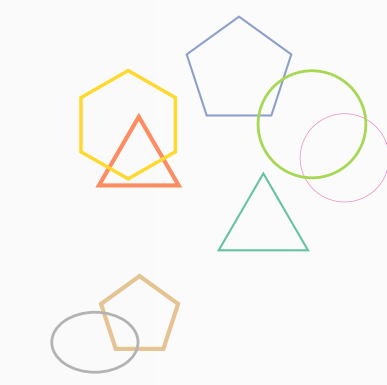[{"shape": "triangle", "thickness": 1.5, "radius": 0.67, "center": [0.68, 0.416]}, {"shape": "triangle", "thickness": 3, "radius": 0.59, "center": [0.358, 0.578]}, {"shape": "pentagon", "thickness": 1.5, "radius": 0.71, "center": [0.617, 0.815]}, {"shape": "circle", "thickness": 0.5, "radius": 0.57, "center": [0.889, 0.59]}, {"shape": "circle", "thickness": 2, "radius": 0.7, "center": [0.805, 0.677]}, {"shape": "hexagon", "thickness": 2.5, "radius": 0.7, "center": [0.331, 0.676]}, {"shape": "pentagon", "thickness": 3, "radius": 0.52, "center": [0.36, 0.178]}, {"shape": "oval", "thickness": 2, "radius": 0.56, "center": [0.245, 0.111]}]